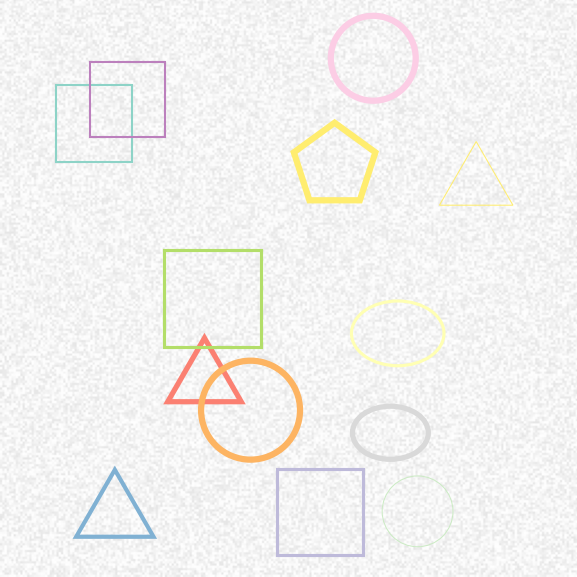[{"shape": "square", "thickness": 1, "radius": 0.33, "center": [0.163, 0.785]}, {"shape": "oval", "thickness": 1.5, "radius": 0.4, "center": [0.689, 0.422]}, {"shape": "square", "thickness": 1.5, "radius": 0.37, "center": [0.554, 0.112]}, {"shape": "triangle", "thickness": 2.5, "radius": 0.37, "center": [0.354, 0.34]}, {"shape": "triangle", "thickness": 2, "radius": 0.39, "center": [0.199, 0.108]}, {"shape": "circle", "thickness": 3, "radius": 0.43, "center": [0.434, 0.289]}, {"shape": "square", "thickness": 1.5, "radius": 0.42, "center": [0.368, 0.482]}, {"shape": "circle", "thickness": 3, "radius": 0.37, "center": [0.646, 0.898]}, {"shape": "oval", "thickness": 2.5, "radius": 0.33, "center": [0.676, 0.25]}, {"shape": "square", "thickness": 1, "radius": 0.33, "center": [0.22, 0.826]}, {"shape": "circle", "thickness": 0.5, "radius": 0.31, "center": [0.723, 0.114]}, {"shape": "pentagon", "thickness": 3, "radius": 0.37, "center": [0.579, 0.712]}, {"shape": "triangle", "thickness": 0.5, "radius": 0.37, "center": [0.825, 0.681]}]